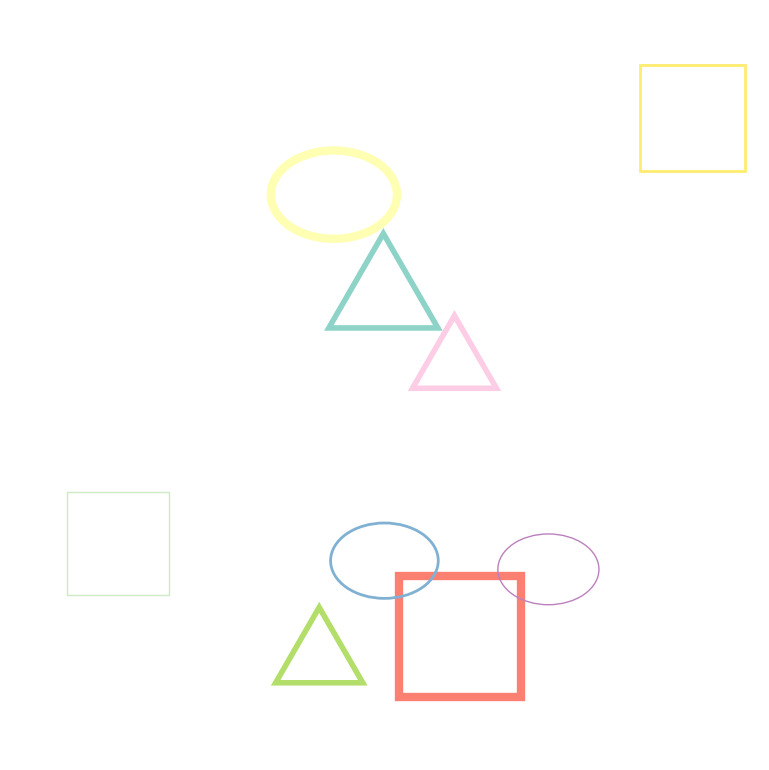[{"shape": "triangle", "thickness": 2, "radius": 0.41, "center": [0.498, 0.615]}, {"shape": "oval", "thickness": 3, "radius": 0.41, "center": [0.434, 0.747]}, {"shape": "square", "thickness": 3, "radius": 0.4, "center": [0.598, 0.173]}, {"shape": "oval", "thickness": 1, "radius": 0.35, "center": [0.499, 0.272]}, {"shape": "triangle", "thickness": 2, "radius": 0.33, "center": [0.415, 0.146]}, {"shape": "triangle", "thickness": 2, "radius": 0.31, "center": [0.59, 0.527]}, {"shape": "oval", "thickness": 0.5, "radius": 0.33, "center": [0.712, 0.261]}, {"shape": "square", "thickness": 0.5, "radius": 0.33, "center": [0.153, 0.294]}, {"shape": "square", "thickness": 1, "radius": 0.34, "center": [0.899, 0.847]}]